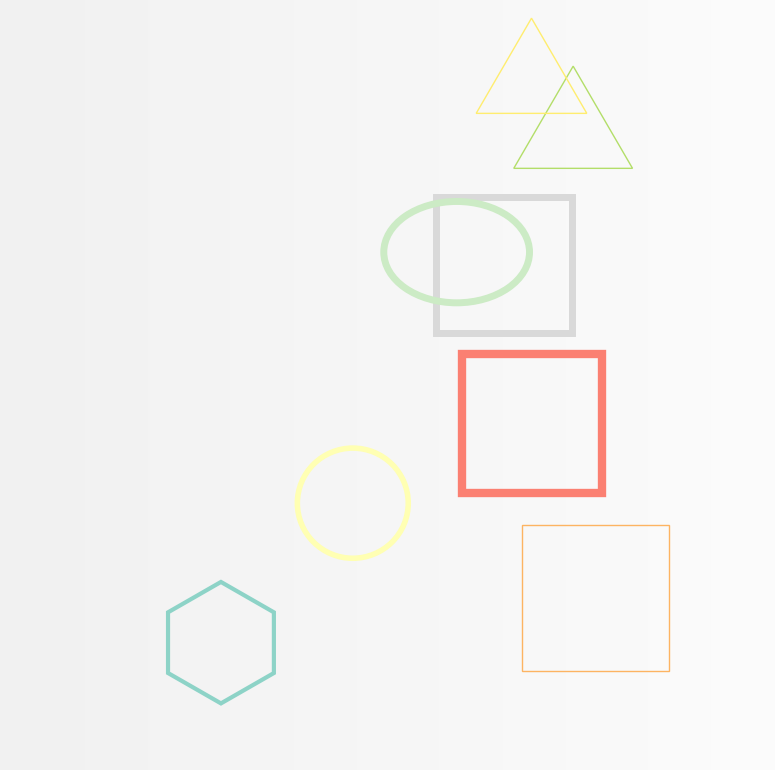[{"shape": "hexagon", "thickness": 1.5, "radius": 0.39, "center": [0.285, 0.165]}, {"shape": "circle", "thickness": 2, "radius": 0.36, "center": [0.455, 0.347]}, {"shape": "square", "thickness": 3, "radius": 0.45, "center": [0.686, 0.45]}, {"shape": "square", "thickness": 0.5, "radius": 0.47, "center": [0.769, 0.224]}, {"shape": "triangle", "thickness": 0.5, "radius": 0.44, "center": [0.74, 0.826]}, {"shape": "square", "thickness": 2.5, "radius": 0.44, "center": [0.65, 0.655]}, {"shape": "oval", "thickness": 2.5, "radius": 0.47, "center": [0.589, 0.673]}, {"shape": "triangle", "thickness": 0.5, "radius": 0.41, "center": [0.686, 0.894]}]